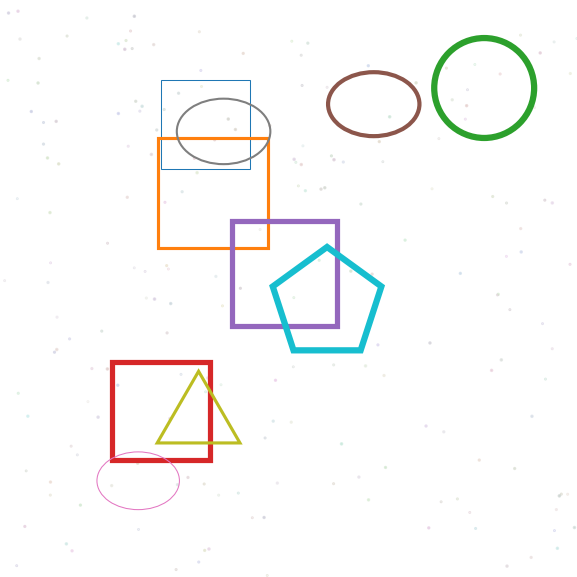[{"shape": "square", "thickness": 0.5, "radius": 0.38, "center": [0.356, 0.783]}, {"shape": "square", "thickness": 1.5, "radius": 0.48, "center": [0.369, 0.664]}, {"shape": "circle", "thickness": 3, "radius": 0.43, "center": [0.838, 0.847]}, {"shape": "square", "thickness": 2.5, "radius": 0.42, "center": [0.278, 0.288]}, {"shape": "square", "thickness": 2.5, "radius": 0.45, "center": [0.493, 0.525]}, {"shape": "oval", "thickness": 2, "radius": 0.4, "center": [0.647, 0.819]}, {"shape": "oval", "thickness": 0.5, "radius": 0.36, "center": [0.239, 0.167]}, {"shape": "oval", "thickness": 1, "radius": 0.4, "center": [0.387, 0.772]}, {"shape": "triangle", "thickness": 1.5, "radius": 0.41, "center": [0.344, 0.273]}, {"shape": "pentagon", "thickness": 3, "radius": 0.49, "center": [0.566, 0.473]}]